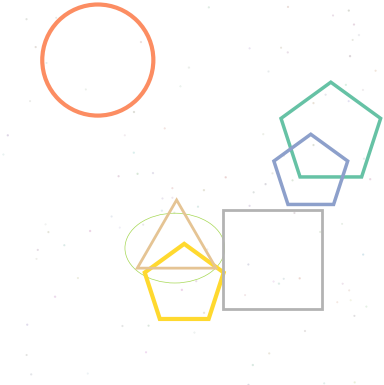[{"shape": "pentagon", "thickness": 2.5, "radius": 0.68, "center": [0.859, 0.65]}, {"shape": "circle", "thickness": 3, "radius": 0.72, "center": [0.254, 0.844]}, {"shape": "pentagon", "thickness": 2.5, "radius": 0.5, "center": [0.807, 0.55]}, {"shape": "oval", "thickness": 0.5, "radius": 0.65, "center": [0.454, 0.356]}, {"shape": "pentagon", "thickness": 3, "radius": 0.54, "center": [0.478, 0.259]}, {"shape": "triangle", "thickness": 2, "radius": 0.59, "center": [0.459, 0.363]}, {"shape": "square", "thickness": 2, "radius": 0.64, "center": [0.708, 0.325]}]